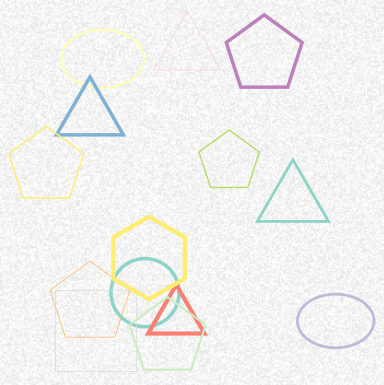[{"shape": "triangle", "thickness": 2, "radius": 0.53, "center": [0.761, 0.478]}, {"shape": "circle", "thickness": 2.5, "radius": 0.44, "center": [0.377, 0.24]}, {"shape": "oval", "thickness": 1.5, "radius": 0.54, "center": [0.267, 0.847]}, {"shape": "oval", "thickness": 2, "radius": 0.5, "center": [0.872, 0.166]}, {"shape": "triangle", "thickness": 3, "radius": 0.42, "center": [0.458, 0.176]}, {"shape": "triangle", "thickness": 2.5, "radius": 0.5, "center": [0.234, 0.7]}, {"shape": "pentagon", "thickness": 0.5, "radius": 0.55, "center": [0.234, 0.213]}, {"shape": "pentagon", "thickness": 1, "radius": 0.41, "center": [0.595, 0.58]}, {"shape": "triangle", "thickness": 0.5, "radius": 0.51, "center": [0.486, 0.869]}, {"shape": "square", "thickness": 0.5, "radius": 0.53, "center": [0.248, 0.143]}, {"shape": "pentagon", "thickness": 2.5, "radius": 0.52, "center": [0.686, 0.858]}, {"shape": "pentagon", "thickness": 1.5, "radius": 0.52, "center": [0.435, 0.124]}, {"shape": "pentagon", "thickness": 1, "radius": 0.51, "center": [0.12, 0.569]}, {"shape": "hexagon", "thickness": 3, "radius": 0.54, "center": [0.387, 0.33]}]